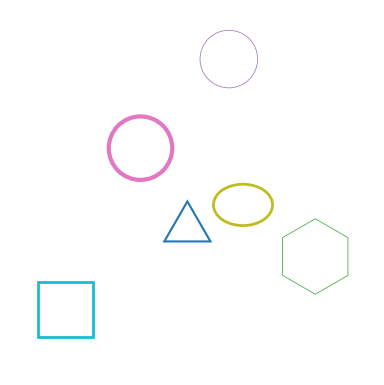[{"shape": "triangle", "thickness": 1.5, "radius": 0.35, "center": [0.487, 0.408]}, {"shape": "hexagon", "thickness": 0.5, "radius": 0.49, "center": [0.819, 0.334]}, {"shape": "circle", "thickness": 0.5, "radius": 0.37, "center": [0.594, 0.847]}, {"shape": "circle", "thickness": 3, "radius": 0.41, "center": [0.365, 0.615]}, {"shape": "oval", "thickness": 2, "radius": 0.38, "center": [0.631, 0.468]}, {"shape": "square", "thickness": 2, "radius": 0.36, "center": [0.171, 0.196]}]